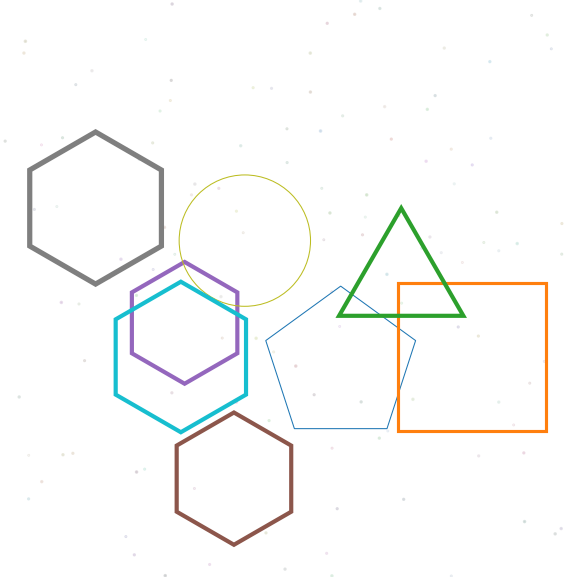[{"shape": "pentagon", "thickness": 0.5, "radius": 0.68, "center": [0.59, 0.367]}, {"shape": "square", "thickness": 1.5, "radius": 0.64, "center": [0.817, 0.381]}, {"shape": "triangle", "thickness": 2, "radius": 0.62, "center": [0.695, 0.514]}, {"shape": "hexagon", "thickness": 2, "radius": 0.53, "center": [0.32, 0.44]}, {"shape": "hexagon", "thickness": 2, "radius": 0.57, "center": [0.405, 0.17]}, {"shape": "hexagon", "thickness": 2.5, "radius": 0.66, "center": [0.166, 0.639]}, {"shape": "circle", "thickness": 0.5, "radius": 0.57, "center": [0.424, 0.582]}, {"shape": "hexagon", "thickness": 2, "radius": 0.65, "center": [0.313, 0.381]}]